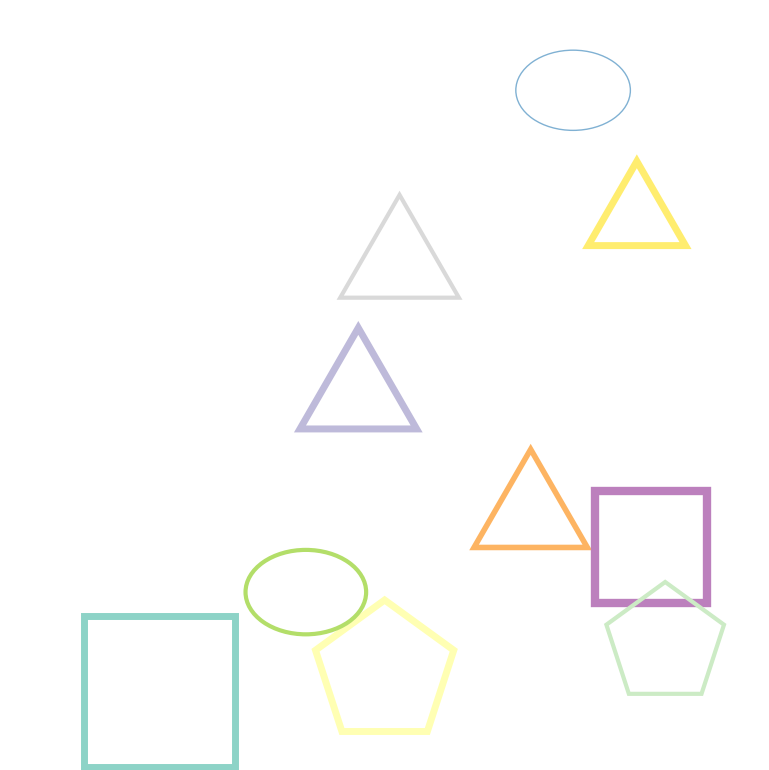[{"shape": "square", "thickness": 2.5, "radius": 0.49, "center": [0.207, 0.102]}, {"shape": "pentagon", "thickness": 2.5, "radius": 0.47, "center": [0.5, 0.126]}, {"shape": "triangle", "thickness": 2.5, "radius": 0.44, "center": [0.465, 0.487]}, {"shape": "oval", "thickness": 0.5, "radius": 0.37, "center": [0.744, 0.883]}, {"shape": "triangle", "thickness": 2, "radius": 0.42, "center": [0.689, 0.331]}, {"shape": "oval", "thickness": 1.5, "radius": 0.39, "center": [0.397, 0.231]}, {"shape": "triangle", "thickness": 1.5, "radius": 0.44, "center": [0.519, 0.658]}, {"shape": "square", "thickness": 3, "radius": 0.36, "center": [0.845, 0.289]}, {"shape": "pentagon", "thickness": 1.5, "radius": 0.4, "center": [0.864, 0.164]}, {"shape": "triangle", "thickness": 2.5, "radius": 0.36, "center": [0.827, 0.718]}]